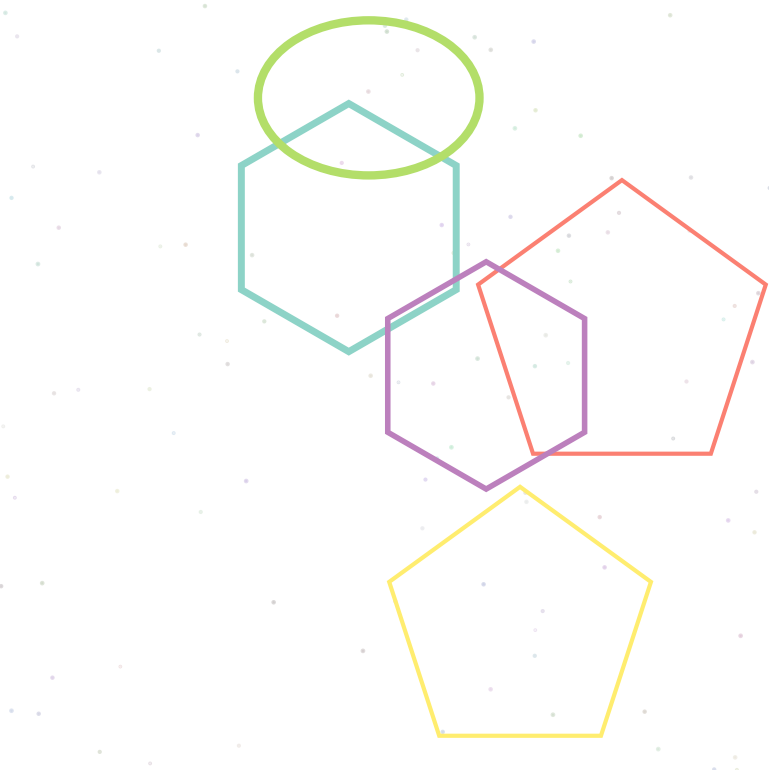[{"shape": "hexagon", "thickness": 2.5, "radius": 0.81, "center": [0.453, 0.704]}, {"shape": "pentagon", "thickness": 1.5, "radius": 0.98, "center": [0.808, 0.57]}, {"shape": "oval", "thickness": 3, "radius": 0.72, "center": [0.479, 0.873]}, {"shape": "hexagon", "thickness": 2, "radius": 0.74, "center": [0.631, 0.512]}, {"shape": "pentagon", "thickness": 1.5, "radius": 0.89, "center": [0.675, 0.189]}]